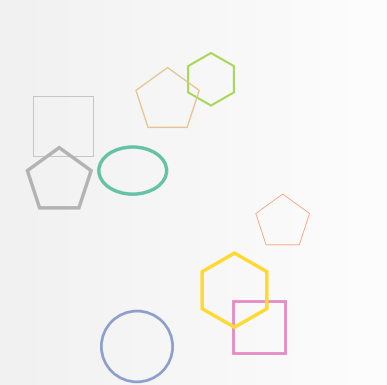[{"shape": "oval", "thickness": 2.5, "radius": 0.44, "center": [0.343, 0.557]}, {"shape": "pentagon", "thickness": 0.5, "radius": 0.36, "center": [0.729, 0.423]}, {"shape": "circle", "thickness": 2, "radius": 0.46, "center": [0.354, 0.1]}, {"shape": "square", "thickness": 2, "radius": 0.34, "center": [0.668, 0.15]}, {"shape": "hexagon", "thickness": 1.5, "radius": 0.34, "center": [0.545, 0.794]}, {"shape": "hexagon", "thickness": 2.5, "radius": 0.48, "center": [0.605, 0.246]}, {"shape": "pentagon", "thickness": 1, "radius": 0.43, "center": [0.433, 0.739]}, {"shape": "pentagon", "thickness": 2.5, "radius": 0.43, "center": [0.153, 0.53]}, {"shape": "square", "thickness": 0.5, "radius": 0.39, "center": [0.163, 0.673]}]